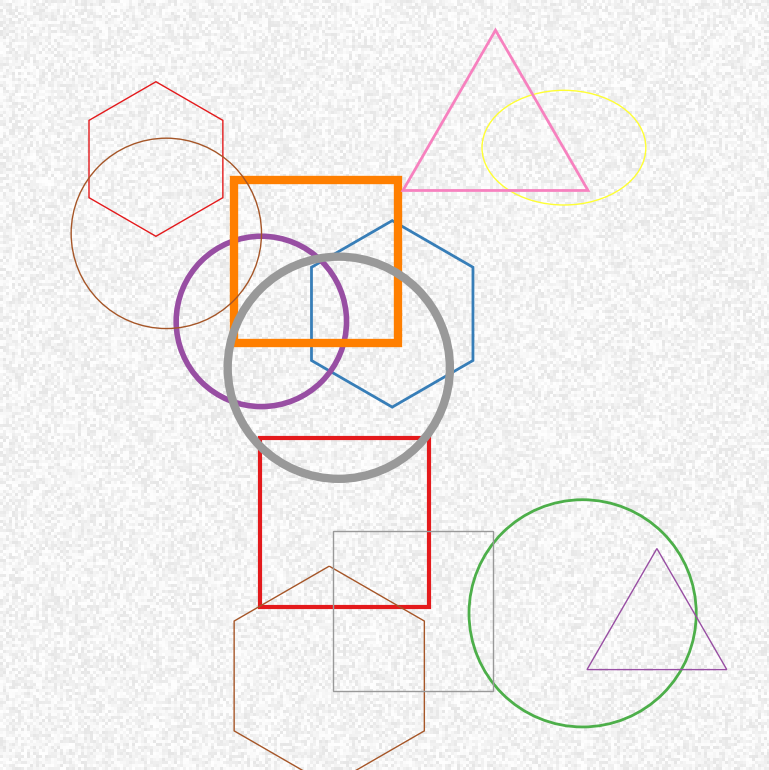[{"shape": "hexagon", "thickness": 0.5, "radius": 0.5, "center": [0.203, 0.793]}, {"shape": "square", "thickness": 1.5, "radius": 0.55, "center": [0.447, 0.321]}, {"shape": "hexagon", "thickness": 1, "radius": 0.61, "center": [0.509, 0.592]}, {"shape": "circle", "thickness": 1, "radius": 0.74, "center": [0.757, 0.203]}, {"shape": "triangle", "thickness": 0.5, "radius": 0.52, "center": [0.853, 0.183]}, {"shape": "circle", "thickness": 2, "radius": 0.55, "center": [0.339, 0.583]}, {"shape": "square", "thickness": 3, "radius": 0.53, "center": [0.411, 0.66]}, {"shape": "oval", "thickness": 0.5, "radius": 0.53, "center": [0.732, 0.808]}, {"shape": "circle", "thickness": 0.5, "radius": 0.62, "center": [0.216, 0.697]}, {"shape": "hexagon", "thickness": 0.5, "radius": 0.71, "center": [0.428, 0.122]}, {"shape": "triangle", "thickness": 1, "radius": 0.69, "center": [0.643, 0.822]}, {"shape": "square", "thickness": 0.5, "radius": 0.52, "center": [0.537, 0.207]}, {"shape": "circle", "thickness": 3, "radius": 0.72, "center": [0.44, 0.522]}]